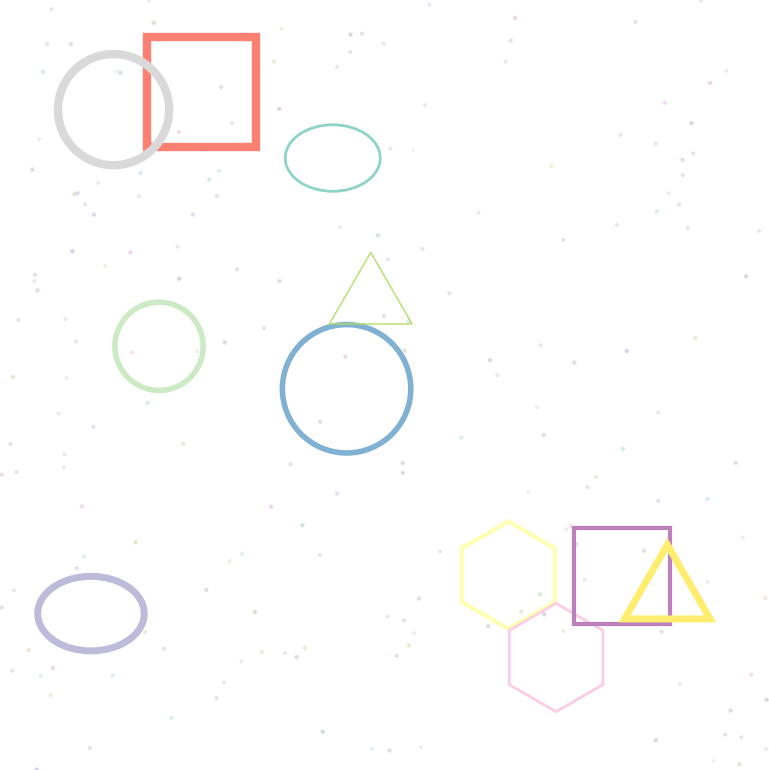[{"shape": "oval", "thickness": 1, "radius": 0.31, "center": [0.432, 0.795]}, {"shape": "hexagon", "thickness": 1.5, "radius": 0.35, "center": [0.66, 0.253]}, {"shape": "oval", "thickness": 2.5, "radius": 0.35, "center": [0.118, 0.203]}, {"shape": "square", "thickness": 3, "radius": 0.36, "center": [0.262, 0.881]}, {"shape": "circle", "thickness": 2, "radius": 0.42, "center": [0.45, 0.495]}, {"shape": "triangle", "thickness": 0.5, "radius": 0.31, "center": [0.481, 0.61]}, {"shape": "hexagon", "thickness": 1, "radius": 0.35, "center": [0.722, 0.146]}, {"shape": "circle", "thickness": 3, "radius": 0.36, "center": [0.147, 0.858]}, {"shape": "square", "thickness": 1.5, "radius": 0.31, "center": [0.808, 0.252]}, {"shape": "circle", "thickness": 2, "radius": 0.29, "center": [0.207, 0.55]}, {"shape": "triangle", "thickness": 2.5, "radius": 0.32, "center": [0.867, 0.228]}]